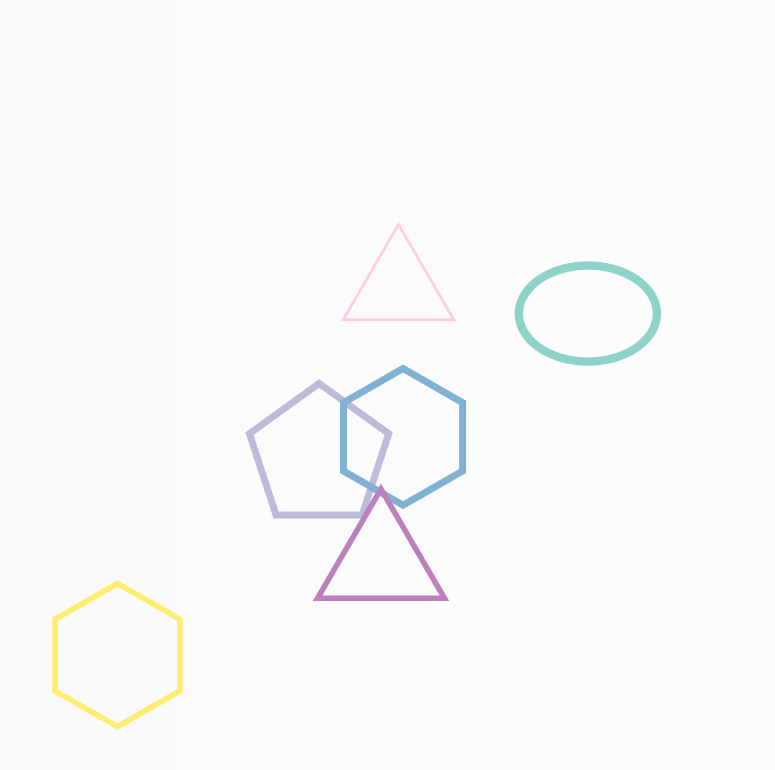[{"shape": "oval", "thickness": 3, "radius": 0.45, "center": [0.759, 0.593]}, {"shape": "pentagon", "thickness": 2.5, "radius": 0.47, "center": [0.412, 0.408]}, {"shape": "hexagon", "thickness": 2.5, "radius": 0.44, "center": [0.52, 0.433]}, {"shape": "triangle", "thickness": 1, "radius": 0.41, "center": [0.514, 0.626]}, {"shape": "triangle", "thickness": 2, "radius": 0.47, "center": [0.492, 0.27]}, {"shape": "hexagon", "thickness": 2, "radius": 0.46, "center": [0.152, 0.149]}]